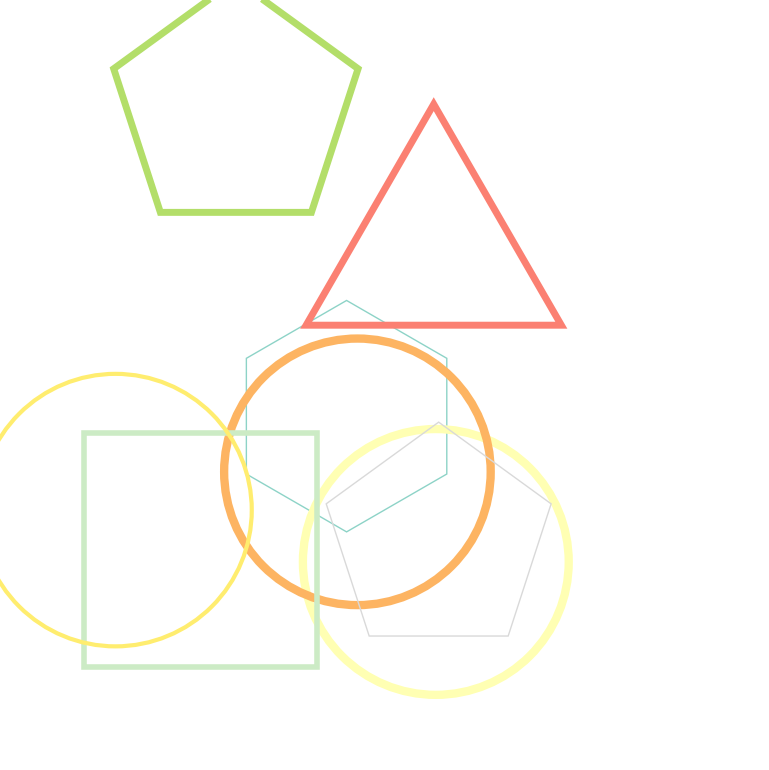[{"shape": "hexagon", "thickness": 0.5, "radius": 0.75, "center": [0.45, 0.46]}, {"shape": "circle", "thickness": 3, "radius": 0.86, "center": [0.566, 0.27]}, {"shape": "triangle", "thickness": 2.5, "radius": 0.96, "center": [0.563, 0.673]}, {"shape": "circle", "thickness": 3, "radius": 0.87, "center": [0.464, 0.387]}, {"shape": "pentagon", "thickness": 2.5, "radius": 0.83, "center": [0.306, 0.859]}, {"shape": "pentagon", "thickness": 0.5, "radius": 0.77, "center": [0.57, 0.298]}, {"shape": "square", "thickness": 2, "radius": 0.76, "center": [0.261, 0.286]}, {"shape": "circle", "thickness": 1.5, "radius": 0.88, "center": [0.15, 0.338]}]